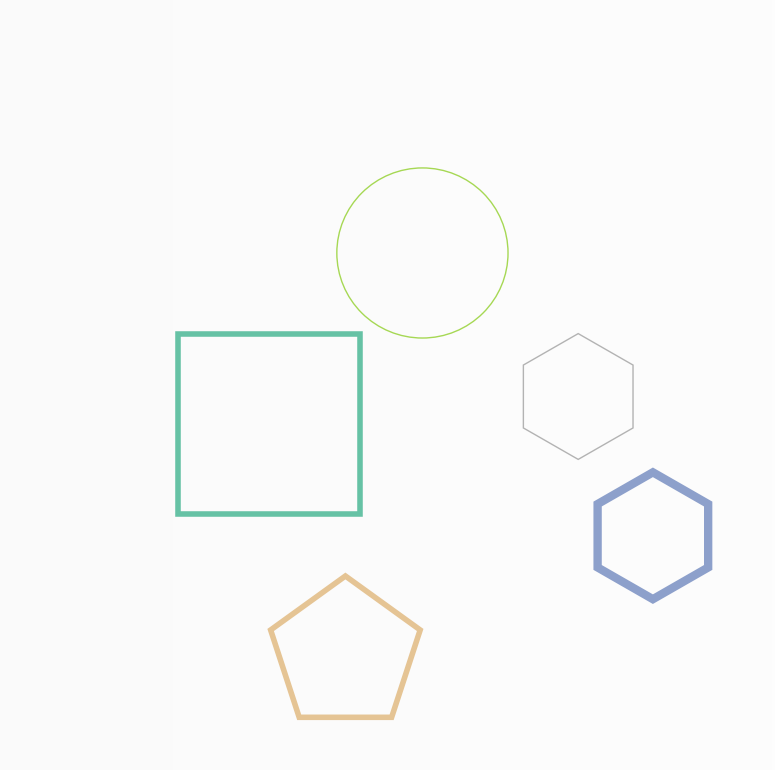[{"shape": "square", "thickness": 2, "radius": 0.59, "center": [0.347, 0.45]}, {"shape": "hexagon", "thickness": 3, "radius": 0.41, "center": [0.842, 0.304]}, {"shape": "circle", "thickness": 0.5, "radius": 0.55, "center": [0.545, 0.671]}, {"shape": "pentagon", "thickness": 2, "radius": 0.51, "center": [0.446, 0.151]}, {"shape": "hexagon", "thickness": 0.5, "radius": 0.41, "center": [0.746, 0.485]}]